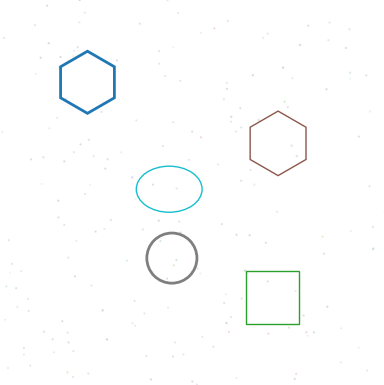[{"shape": "hexagon", "thickness": 2, "radius": 0.4, "center": [0.227, 0.786]}, {"shape": "square", "thickness": 1, "radius": 0.34, "center": [0.708, 0.228]}, {"shape": "hexagon", "thickness": 1, "radius": 0.42, "center": [0.722, 0.628]}, {"shape": "circle", "thickness": 2, "radius": 0.33, "center": [0.446, 0.33]}, {"shape": "oval", "thickness": 1, "radius": 0.43, "center": [0.439, 0.509]}]